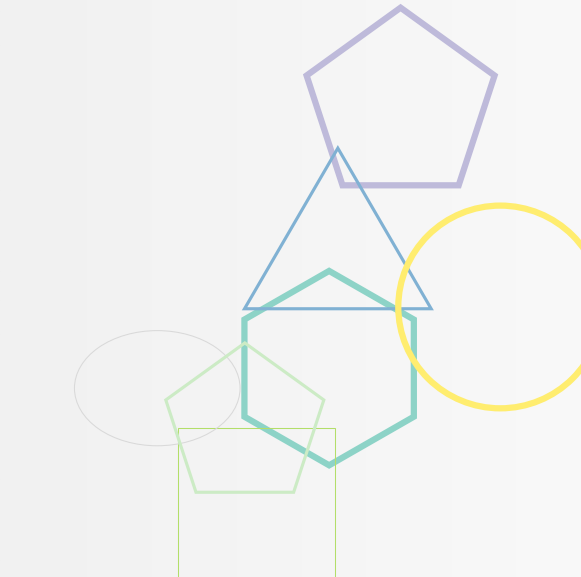[{"shape": "hexagon", "thickness": 3, "radius": 0.84, "center": [0.566, 0.362]}, {"shape": "pentagon", "thickness": 3, "radius": 0.85, "center": [0.689, 0.816]}, {"shape": "triangle", "thickness": 1.5, "radius": 0.93, "center": [0.581, 0.557]}, {"shape": "square", "thickness": 0.5, "radius": 0.67, "center": [0.441, 0.122]}, {"shape": "oval", "thickness": 0.5, "radius": 0.71, "center": [0.271, 0.327]}, {"shape": "pentagon", "thickness": 1.5, "radius": 0.71, "center": [0.421, 0.262]}, {"shape": "circle", "thickness": 3, "radius": 0.88, "center": [0.861, 0.468]}]